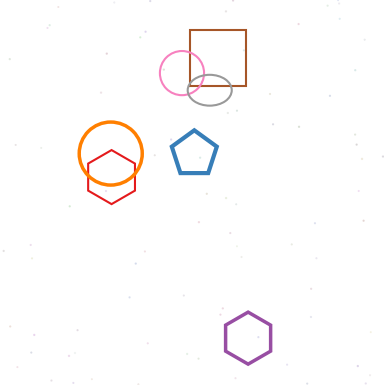[{"shape": "hexagon", "thickness": 1.5, "radius": 0.35, "center": [0.29, 0.54]}, {"shape": "pentagon", "thickness": 3, "radius": 0.31, "center": [0.505, 0.6]}, {"shape": "hexagon", "thickness": 2.5, "radius": 0.34, "center": [0.644, 0.122]}, {"shape": "circle", "thickness": 2.5, "radius": 0.41, "center": [0.288, 0.601]}, {"shape": "square", "thickness": 1.5, "radius": 0.37, "center": [0.566, 0.849]}, {"shape": "circle", "thickness": 1.5, "radius": 0.29, "center": [0.473, 0.81]}, {"shape": "oval", "thickness": 1.5, "radius": 0.29, "center": [0.545, 0.766]}]